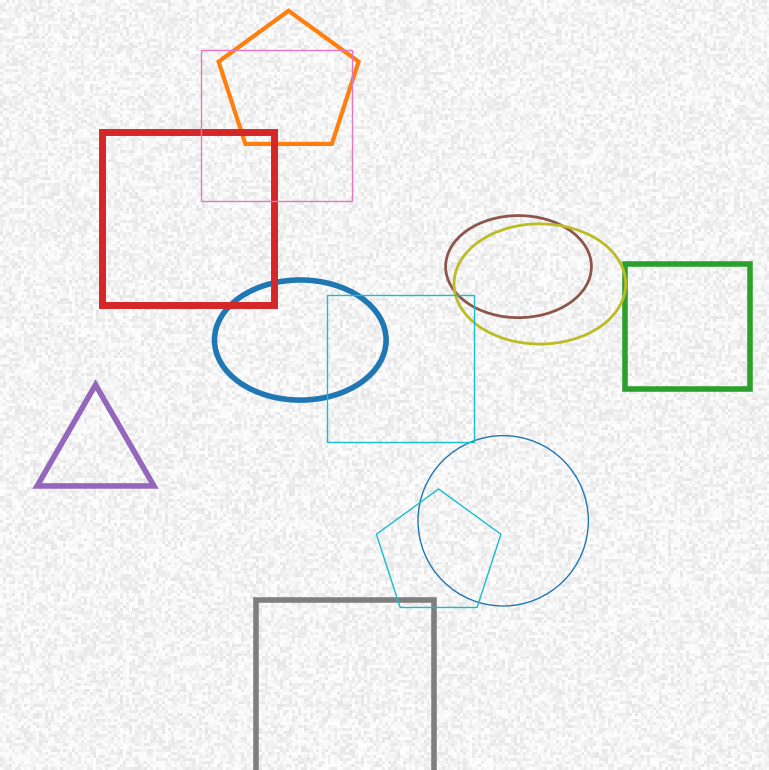[{"shape": "circle", "thickness": 0.5, "radius": 0.55, "center": [0.653, 0.324]}, {"shape": "oval", "thickness": 2, "radius": 0.56, "center": [0.39, 0.558]}, {"shape": "pentagon", "thickness": 1.5, "radius": 0.48, "center": [0.375, 0.89]}, {"shape": "square", "thickness": 2, "radius": 0.41, "center": [0.893, 0.576]}, {"shape": "square", "thickness": 2.5, "radius": 0.56, "center": [0.244, 0.716]}, {"shape": "triangle", "thickness": 2, "radius": 0.44, "center": [0.124, 0.413]}, {"shape": "oval", "thickness": 1, "radius": 0.47, "center": [0.673, 0.654]}, {"shape": "square", "thickness": 0.5, "radius": 0.49, "center": [0.359, 0.837]}, {"shape": "square", "thickness": 2, "radius": 0.58, "center": [0.449, 0.105]}, {"shape": "oval", "thickness": 1, "radius": 0.56, "center": [0.701, 0.631]}, {"shape": "square", "thickness": 0.5, "radius": 0.48, "center": [0.521, 0.522]}, {"shape": "pentagon", "thickness": 0.5, "radius": 0.43, "center": [0.57, 0.28]}]